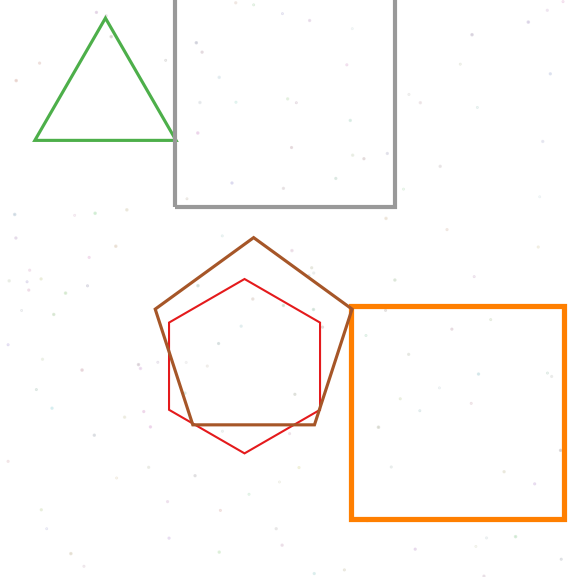[{"shape": "hexagon", "thickness": 1, "radius": 0.75, "center": [0.423, 0.365]}, {"shape": "triangle", "thickness": 1.5, "radius": 0.71, "center": [0.183, 0.827]}, {"shape": "square", "thickness": 2.5, "radius": 0.92, "center": [0.792, 0.285]}, {"shape": "pentagon", "thickness": 1.5, "radius": 0.9, "center": [0.439, 0.408]}, {"shape": "square", "thickness": 2, "radius": 0.95, "center": [0.494, 0.831]}]